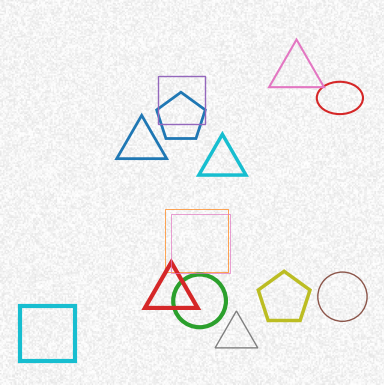[{"shape": "pentagon", "thickness": 2, "radius": 0.33, "center": [0.47, 0.694]}, {"shape": "triangle", "thickness": 2, "radius": 0.37, "center": [0.368, 0.625]}, {"shape": "square", "thickness": 0.5, "radius": 0.41, "center": [0.51, 0.375]}, {"shape": "circle", "thickness": 3, "radius": 0.34, "center": [0.518, 0.219]}, {"shape": "oval", "thickness": 1.5, "radius": 0.3, "center": [0.883, 0.746]}, {"shape": "triangle", "thickness": 3, "radius": 0.4, "center": [0.445, 0.24]}, {"shape": "square", "thickness": 1, "radius": 0.31, "center": [0.472, 0.741]}, {"shape": "circle", "thickness": 1, "radius": 0.32, "center": [0.889, 0.229]}, {"shape": "square", "thickness": 0.5, "radius": 0.39, "center": [0.52, 0.367]}, {"shape": "triangle", "thickness": 1.5, "radius": 0.41, "center": [0.77, 0.815]}, {"shape": "triangle", "thickness": 1, "radius": 0.32, "center": [0.614, 0.128]}, {"shape": "pentagon", "thickness": 2.5, "radius": 0.35, "center": [0.738, 0.225]}, {"shape": "triangle", "thickness": 2.5, "radius": 0.35, "center": [0.578, 0.581]}, {"shape": "square", "thickness": 3, "radius": 0.36, "center": [0.123, 0.133]}]